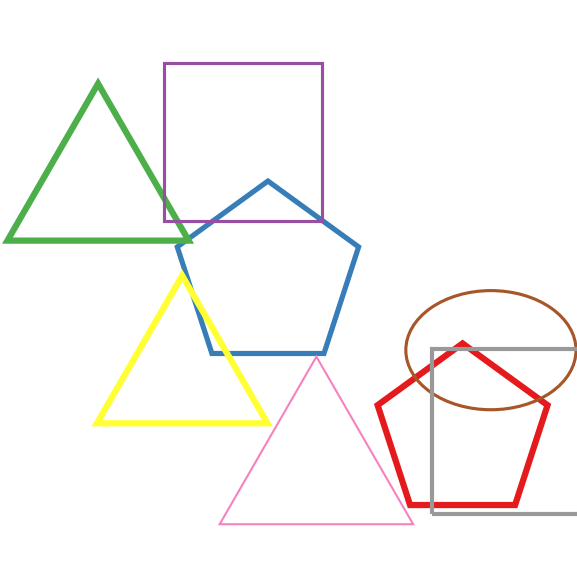[{"shape": "pentagon", "thickness": 3, "radius": 0.77, "center": [0.801, 0.25]}, {"shape": "pentagon", "thickness": 2.5, "radius": 0.83, "center": [0.464, 0.521]}, {"shape": "triangle", "thickness": 3, "radius": 0.91, "center": [0.17, 0.673]}, {"shape": "square", "thickness": 1.5, "radius": 0.68, "center": [0.421, 0.754]}, {"shape": "triangle", "thickness": 3, "radius": 0.85, "center": [0.315, 0.351]}, {"shape": "oval", "thickness": 1.5, "radius": 0.74, "center": [0.85, 0.393]}, {"shape": "triangle", "thickness": 1, "radius": 0.97, "center": [0.548, 0.188]}, {"shape": "square", "thickness": 2, "radius": 0.72, "center": [0.891, 0.252]}]